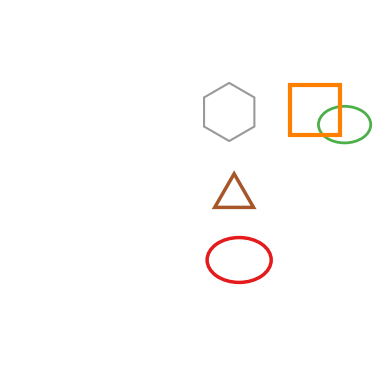[{"shape": "oval", "thickness": 2.5, "radius": 0.42, "center": [0.621, 0.325]}, {"shape": "oval", "thickness": 2, "radius": 0.34, "center": [0.895, 0.676]}, {"shape": "square", "thickness": 3, "radius": 0.33, "center": [0.818, 0.715]}, {"shape": "triangle", "thickness": 2.5, "radius": 0.29, "center": [0.608, 0.49]}, {"shape": "hexagon", "thickness": 1.5, "radius": 0.38, "center": [0.595, 0.709]}]